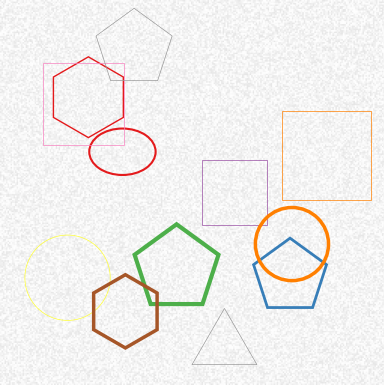[{"shape": "oval", "thickness": 1.5, "radius": 0.43, "center": [0.318, 0.606]}, {"shape": "hexagon", "thickness": 1, "radius": 0.52, "center": [0.23, 0.747]}, {"shape": "pentagon", "thickness": 2, "radius": 0.5, "center": [0.753, 0.282]}, {"shape": "pentagon", "thickness": 3, "radius": 0.57, "center": [0.459, 0.303]}, {"shape": "square", "thickness": 0.5, "radius": 0.42, "center": [0.609, 0.501]}, {"shape": "circle", "thickness": 2.5, "radius": 0.47, "center": [0.758, 0.366]}, {"shape": "square", "thickness": 0.5, "radius": 0.58, "center": [0.847, 0.596]}, {"shape": "circle", "thickness": 0.5, "radius": 0.55, "center": [0.175, 0.279]}, {"shape": "hexagon", "thickness": 2.5, "radius": 0.48, "center": [0.326, 0.191]}, {"shape": "square", "thickness": 0.5, "radius": 0.53, "center": [0.217, 0.73]}, {"shape": "pentagon", "thickness": 0.5, "radius": 0.52, "center": [0.348, 0.875]}, {"shape": "triangle", "thickness": 0.5, "radius": 0.49, "center": [0.583, 0.102]}]